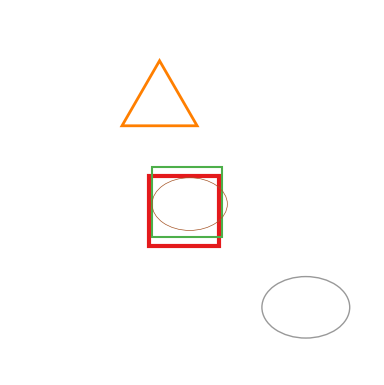[{"shape": "square", "thickness": 3, "radius": 0.45, "center": [0.478, 0.452]}, {"shape": "square", "thickness": 1.5, "radius": 0.45, "center": [0.486, 0.475]}, {"shape": "triangle", "thickness": 2, "radius": 0.56, "center": [0.414, 0.73]}, {"shape": "oval", "thickness": 0.5, "radius": 0.49, "center": [0.493, 0.47]}, {"shape": "oval", "thickness": 1, "radius": 0.57, "center": [0.794, 0.202]}]